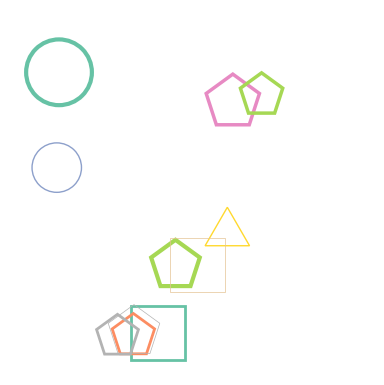[{"shape": "square", "thickness": 2, "radius": 0.35, "center": [0.41, 0.134]}, {"shape": "circle", "thickness": 3, "radius": 0.43, "center": [0.153, 0.812]}, {"shape": "pentagon", "thickness": 2, "radius": 0.29, "center": [0.346, 0.128]}, {"shape": "circle", "thickness": 1, "radius": 0.32, "center": [0.147, 0.565]}, {"shape": "pentagon", "thickness": 2.5, "radius": 0.36, "center": [0.605, 0.735]}, {"shape": "pentagon", "thickness": 3, "radius": 0.33, "center": [0.456, 0.311]}, {"shape": "pentagon", "thickness": 2.5, "radius": 0.29, "center": [0.679, 0.753]}, {"shape": "triangle", "thickness": 1, "radius": 0.33, "center": [0.59, 0.395]}, {"shape": "square", "thickness": 0.5, "radius": 0.35, "center": [0.513, 0.311]}, {"shape": "pentagon", "thickness": 0.5, "radius": 0.35, "center": [0.348, 0.139]}, {"shape": "pentagon", "thickness": 2, "radius": 0.29, "center": [0.305, 0.126]}]